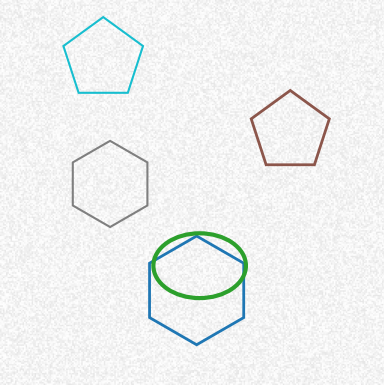[{"shape": "hexagon", "thickness": 2, "radius": 0.71, "center": [0.511, 0.246]}, {"shape": "oval", "thickness": 3, "radius": 0.6, "center": [0.519, 0.31]}, {"shape": "pentagon", "thickness": 2, "radius": 0.53, "center": [0.754, 0.658]}, {"shape": "hexagon", "thickness": 1.5, "radius": 0.56, "center": [0.286, 0.522]}, {"shape": "pentagon", "thickness": 1.5, "radius": 0.54, "center": [0.268, 0.847]}]